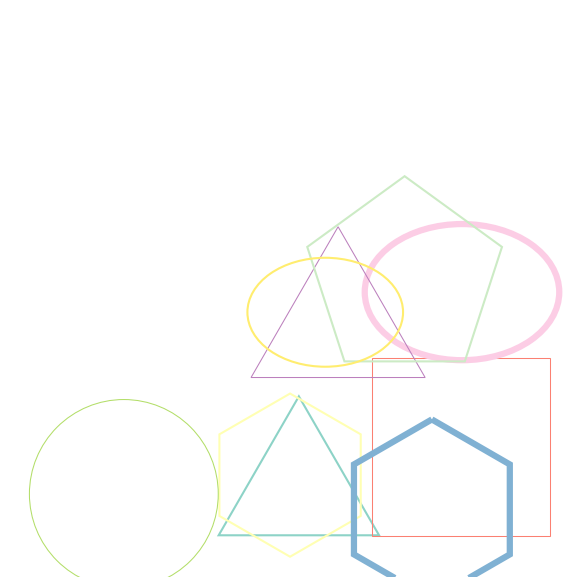[{"shape": "triangle", "thickness": 1, "radius": 0.8, "center": [0.518, 0.152]}, {"shape": "hexagon", "thickness": 1, "radius": 0.71, "center": [0.502, 0.176]}, {"shape": "square", "thickness": 0.5, "radius": 0.77, "center": [0.799, 0.225]}, {"shape": "hexagon", "thickness": 3, "radius": 0.78, "center": [0.748, 0.117]}, {"shape": "circle", "thickness": 0.5, "radius": 0.82, "center": [0.214, 0.144]}, {"shape": "oval", "thickness": 3, "radius": 0.84, "center": [0.8, 0.493]}, {"shape": "triangle", "thickness": 0.5, "radius": 0.87, "center": [0.585, 0.432]}, {"shape": "pentagon", "thickness": 1, "radius": 0.89, "center": [0.701, 0.517]}, {"shape": "oval", "thickness": 1, "radius": 0.67, "center": [0.563, 0.458]}]